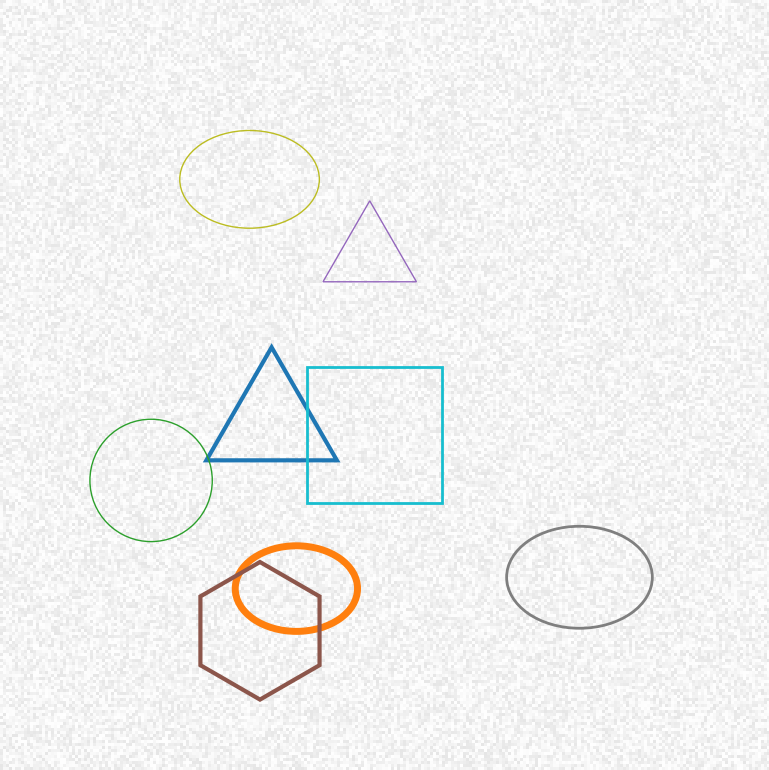[{"shape": "triangle", "thickness": 1.5, "radius": 0.49, "center": [0.353, 0.451]}, {"shape": "oval", "thickness": 2.5, "radius": 0.4, "center": [0.385, 0.236]}, {"shape": "circle", "thickness": 0.5, "radius": 0.4, "center": [0.196, 0.376]}, {"shape": "triangle", "thickness": 0.5, "radius": 0.35, "center": [0.48, 0.669]}, {"shape": "hexagon", "thickness": 1.5, "radius": 0.45, "center": [0.338, 0.181]}, {"shape": "oval", "thickness": 1, "radius": 0.47, "center": [0.753, 0.25]}, {"shape": "oval", "thickness": 0.5, "radius": 0.45, "center": [0.324, 0.767]}, {"shape": "square", "thickness": 1, "radius": 0.44, "center": [0.486, 0.435]}]